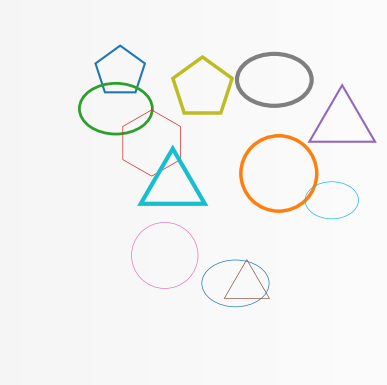[{"shape": "pentagon", "thickness": 1.5, "radius": 0.34, "center": [0.31, 0.814]}, {"shape": "oval", "thickness": 0.5, "radius": 0.43, "center": [0.608, 0.264]}, {"shape": "circle", "thickness": 2.5, "radius": 0.49, "center": [0.719, 0.549]}, {"shape": "oval", "thickness": 2, "radius": 0.47, "center": [0.299, 0.718]}, {"shape": "hexagon", "thickness": 0.5, "radius": 0.43, "center": [0.391, 0.629]}, {"shape": "triangle", "thickness": 1.5, "radius": 0.49, "center": [0.883, 0.681]}, {"shape": "triangle", "thickness": 0.5, "radius": 0.34, "center": [0.637, 0.258]}, {"shape": "circle", "thickness": 0.5, "radius": 0.43, "center": [0.425, 0.336]}, {"shape": "oval", "thickness": 3, "radius": 0.48, "center": [0.708, 0.793]}, {"shape": "pentagon", "thickness": 2.5, "radius": 0.4, "center": [0.523, 0.772]}, {"shape": "oval", "thickness": 0.5, "radius": 0.34, "center": [0.856, 0.48]}, {"shape": "triangle", "thickness": 3, "radius": 0.48, "center": [0.446, 0.518]}]